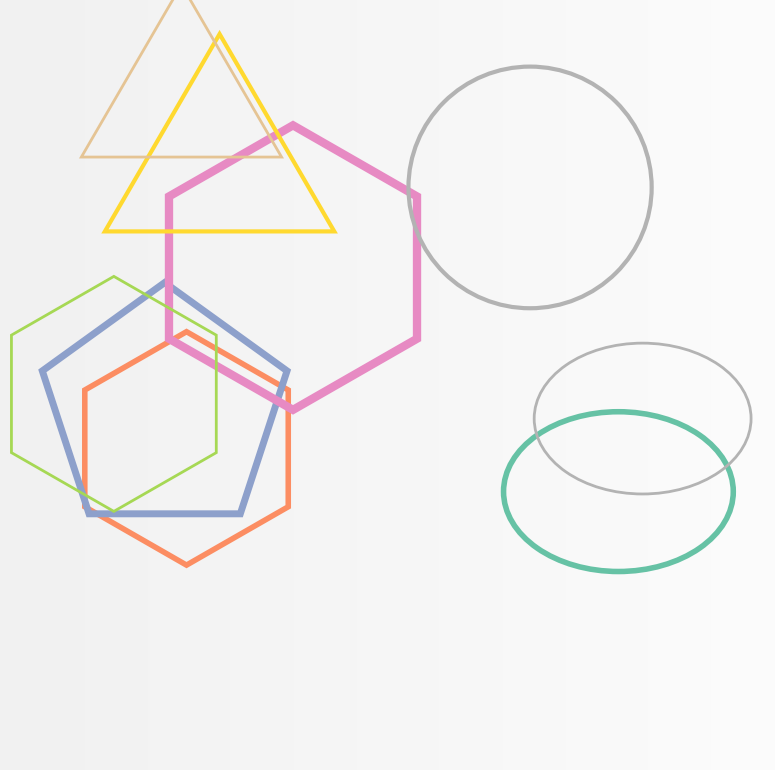[{"shape": "oval", "thickness": 2, "radius": 0.74, "center": [0.798, 0.362]}, {"shape": "hexagon", "thickness": 2, "radius": 0.76, "center": [0.241, 0.418]}, {"shape": "pentagon", "thickness": 2.5, "radius": 0.83, "center": [0.212, 0.467]}, {"shape": "hexagon", "thickness": 3, "radius": 0.92, "center": [0.378, 0.652]}, {"shape": "hexagon", "thickness": 1, "radius": 0.76, "center": [0.147, 0.488]}, {"shape": "triangle", "thickness": 1.5, "radius": 0.85, "center": [0.283, 0.785]}, {"shape": "triangle", "thickness": 1, "radius": 0.75, "center": [0.234, 0.871]}, {"shape": "circle", "thickness": 1.5, "radius": 0.78, "center": [0.684, 0.757]}, {"shape": "oval", "thickness": 1, "radius": 0.7, "center": [0.829, 0.456]}]